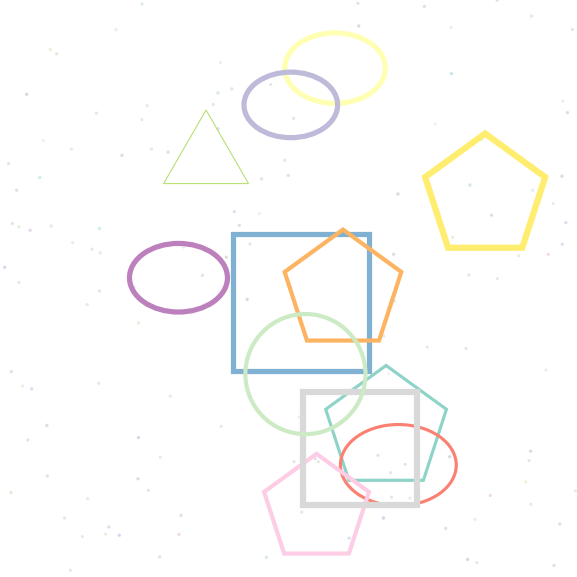[{"shape": "pentagon", "thickness": 1.5, "radius": 0.55, "center": [0.669, 0.256]}, {"shape": "oval", "thickness": 2.5, "radius": 0.44, "center": [0.58, 0.881]}, {"shape": "oval", "thickness": 2.5, "radius": 0.41, "center": [0.504, 0.818]}, {"shape": "oval", "thickness": 1.5, "radius": 0.5, "center": [0.69, 0.194]}, {"shape": "square", "thickness": 2.5, "radius": 0.59, "center": [0.521, 0.475]}, {"shape": "pentagon", "thickness": 2, "radius": 0.53, "center": [0.594, 0.495]}, {"shape": "triangle", "thickness": 0.5, "radius": 0.42, "center": [0.357, 0.724]}, {"shape": "pentagon", "thickness": 2, "radius": 0.48, "center": [0.548, 0.118]}, {"shape": "square", "thickness": 3, "radius": 0.49, "center": [0.623, 0.223]}, {"shape": "oval", "thickness": 2.5, "radius": 0.42, "center": [0.309, 0.518]}, {"shape": "circle", "thickness": 2, "radius": 0.52, "center": [0.529, 0.351]}, {"shape": "pentagon", "thickness": 3, "radius": 0.55, "center": [0.84, 0.659]}]